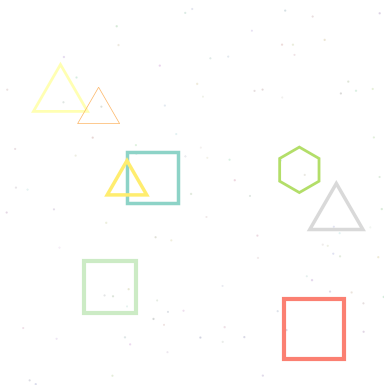[{"shape": "square", "thickness": 2.5, "radius": 0.33, "center": [0.396, 0.538]}, {"shape": "triangle", "thickness": 2, "radius": 0.41, "center": [0.157, 0.751]}, {"shape": "square", "thickness": 3, "radius": 0.39, "center": [0.816, 0.145]}, {"shape": "triangle", "thickness": 0.5, "radius": 0.32, "center": [0.256, 0.71]}, {"shape": "hexagon", "thickness": 2, "radius": 0.3, "center": [0.778, 0.559]}, {"shape": "triangle", "thickness": 2.5, "radius": 0.4, "center": [0.874, 0.444]}, {"shape": "square", "thickness": 3, "radius": 0.34, "center": [0.285, 0.255]}, {"shape": "triangle", "thickness": 2.5, "radius": 0.3, "center": [0.33, 0.523]}]